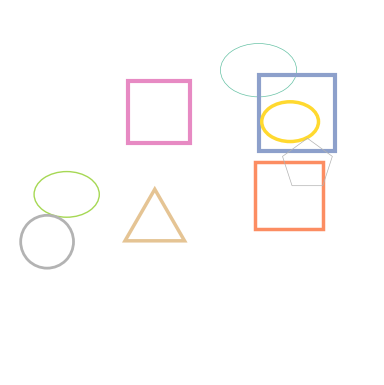[{"shape": "oval", "thickness": 0.5, "radius": 0.49, "center": [0.671, 0.818]}, {"shape": "square", "thickness": 2.5, "radius": 0.44, "center": [0.752, 0.492]}, {"shape": "square", "thickness": 3, "radius": 0.49, "center": [0.771, 0.707]}, {"shape": "square", "thickness": 3, "radius": 0.4, "center": [0.414, 0.709]}, {"shape": "oval", "thickness": 1, "radius": 0.42, "center": [0.173, 0.495]}, {"shape": "oval", "thickness": 2.5, "radius": 0.37, "center": [0.754, 0.684]}, {"shape": "triangle", "thickness": 2.5, "radius": 0.45, "center": [0.402, 0.419]}, {"shape": "circle", "thickness": 2, "radius": 0.34, "center": [0.122, 0.372]}, {"shape": "pentagon", "thickness": 0.5, "radius": 0.34, "center": [0.799, 0.573]}]